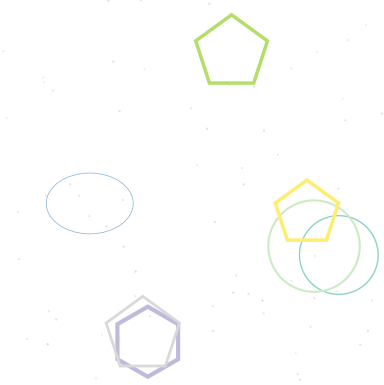[{"shape": "circle", "thickness": 1, "radius": 0.51, "center": [0.88, 0.338]}, {"shape": "hexagon", "thickness": 3, "radius": 0.46, "center": [0.384, 0.112]}, {"shape": "oval", "thickness": 0.5, "radius": 0.56, "center": [0.233, 0.472]}, {"shape": "pentagon", "thickness": 2.5, "radius": 0.49, "center": [0.602, 0.863]}, {"shape": "pentagon", "thickness": 2, "radius": 0.5, "center": [0.371, 0.13]}, {"shape": "circle", "thickness": 1.5, "radius": 0.59, "center": [0.816, 0.361]}, {"shape": "pentagon", "thickness": 2.5, "radius": 0.43, "center": [0.797, 0.446]}]